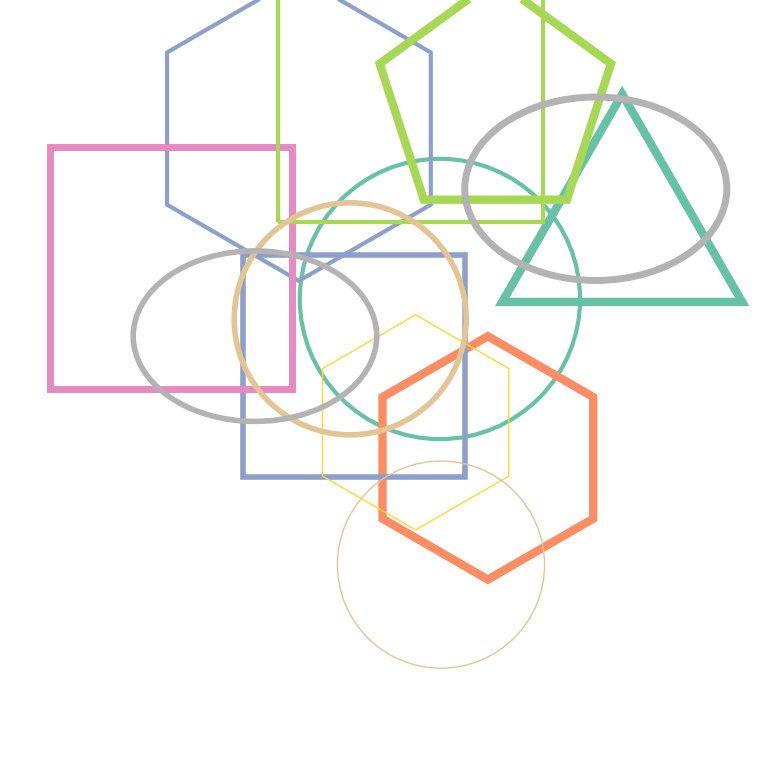[{"shape": "circle", "thickness": 1.5, "radius": 0.91, "center": [0.571, 0.612]}, {"shape": "triangle", "thickness": 3, "radius": 0.9, "center": [0.808, 0.698]}, {"shape": "hexagon", "thickness": 3, "radius": 0.79, "center": [0.634, 0.405]}, {"shape": "square", "thickness": 2, "radius": 0.72, "center": [0.46, 0.524]}, {"shape": "hexagon", "thickness": 1.5, "radius": 0.99, "center": [0.388, 0.833]}, {"shape": "square", "thickness": 2.5, "radius": 0.79, "center": [0.222, 0.652]}, {"shape": "pentagon", "thickness": 3, "radius": 0.79, "center": [0.643, 0.868]}, {"shape": "square", "thickness": 1.5, "radius": 0.86, "center": [0.533, 0.883]}, {"shape": "hexagon", "thickness": 0.5, "radius": 0.7, "center": [0.54, 0.451]}, {"shape": "circle", "thickness": 0.5, "radius": 0.67, "center": [0.573, 0.267]}, {"shape": "circle", "thickness": 2, "radius": 0.75, "center": [0.455, 0.586]}, {"shape": "oval", "thickness": 2, "radius": 0.79, "center": [0.331, 0.563]}, {"shape": "oval", "thickness": 2.5, "radius": 0.85, "center": [0.774, 0.755]}]